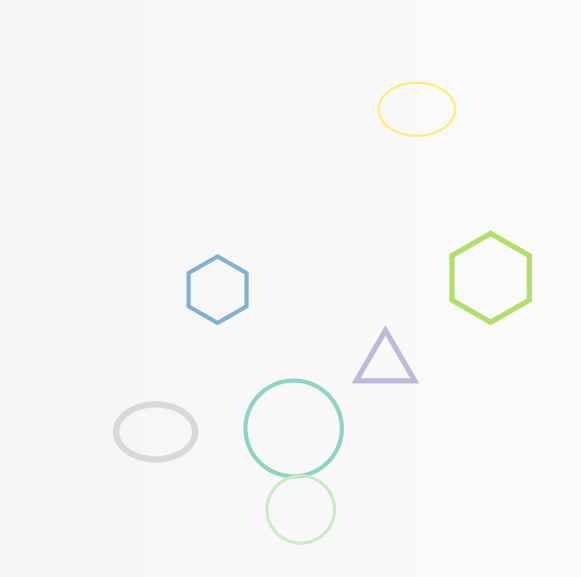[{"shape": "circle", "thickness": 2, "radius": 0.41, "center": [0.505, 0.257]}, {"shape": "triangle", "thickness": 2.5, "radius": 0.29, "center": [0.663, 0.369]}, {"shape": "hexagon", "thickness": 2, "radius": 0.29, "center": [0.374, 0.497]}, {"shape": "hexagon", "thickness": 2.5, "radius": 0.38, "center": [0.844, 0.518]}, {"shape": "oval", "thickness": 3, "radius": 0.34, "center": [0.268, 0.251]}, {"shape": "circle", "thickness": 1.5, "radius": 0.29, "center": [0.517, 0.117]}, {"shape": "oval", "thickness": 1, "radius": 0.33, "center": [0.717, 0.81]}]